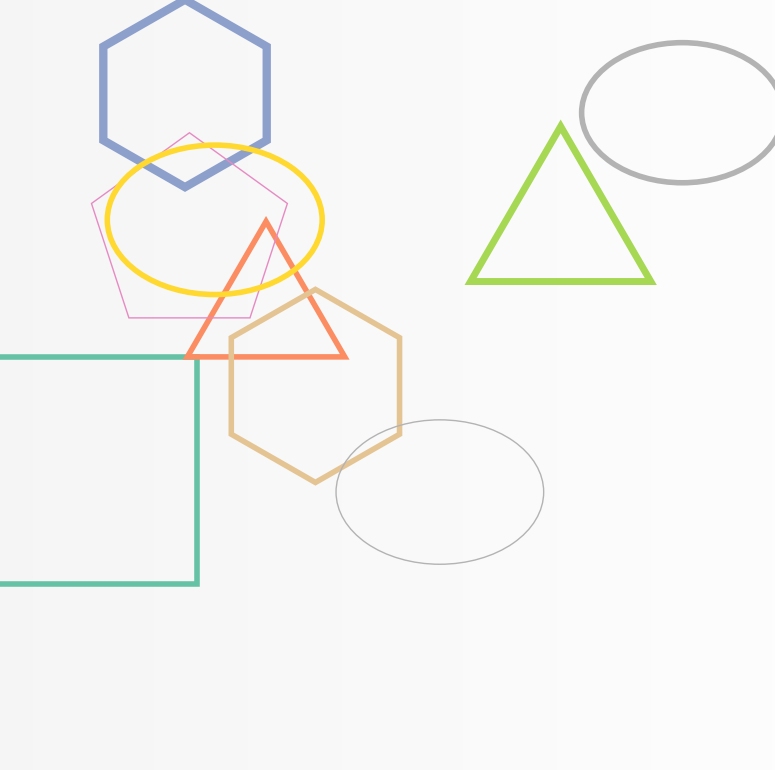[{"shape": "square", "thickness": 2, "radius": 0.74, "center": [0.107, 0.389]}, {"shape": "triangle", "thickness": 2, "radius": 0.59, "center": [0.343, 0.595]}, {"shape": "hexagon", "thickness": 3, "radius": 0.61, "center": [0.239, 0.879]}, {"shape": "pentagon", "thickness": 0.5, "radius": 0.66, "center": [0.244, 0.695]}, {"shape": "triangle", "thickness": 2.5, "radius": 0.67, "center": [0.723, 0.702]}, {"shape": "oval", "thickness": 2, "radius": 0.69, "center": [0.277, 0.715]}, {"shape": "hexagon", "thickness": 2, "radius": 0.63, "center": [0.407, 0.499]}, {"shape": "oval", "thickness": 0.5, "radius": 0.67, "center": [0.568, 0.361]}, {"shape": "oval", "thickness": 2, "radius": 0.65, "center": [0.88, 0.854]}]